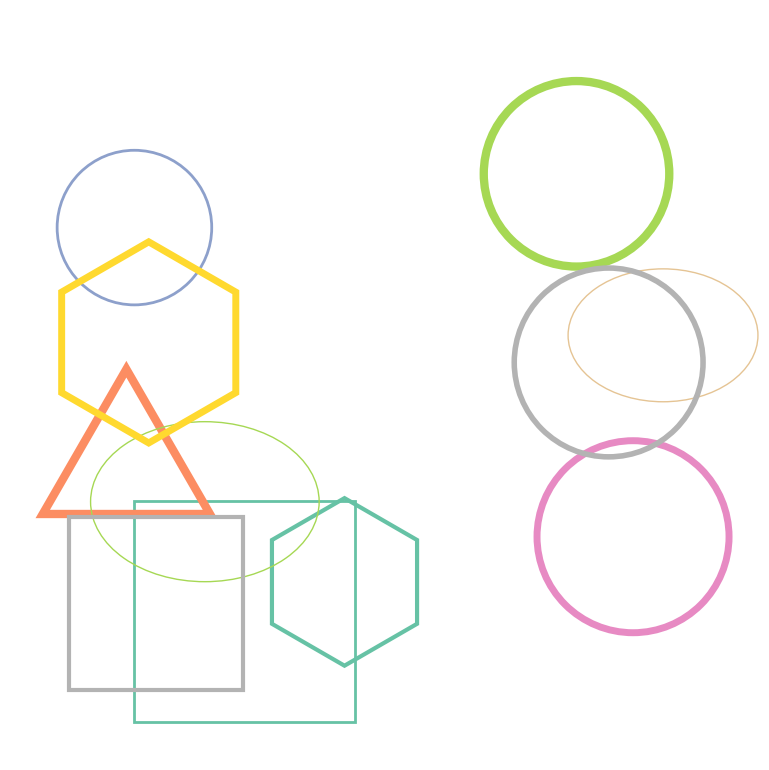[{"shape": "hexagon", "thickness": 1.5, "radius": 0.54, "center": [0.447, 0.244]}, {"shape": "square", "thickness": 1, "radius": 0.72, "center": [0.318, 0.206]}, {"shape": "triangle", "thickness": 3, "radius": 0.63, "center": [0.164, 0.395]}, {"shape": "circle", "thickness": 1, "radius": 0.5, "center": [0.175, 0.704]}, {"shape": "circle", "thickness": 2.5, "radius": 0.62, "center": [0.822, 0.303]}, {"shape": "circle", "thickness": 3, "radius": 0.6, "center": [0.749, 0.774]}, {"shape": "oval", "thickness": 0.5, "radius": 0.74, "center": [0.266, 0.348]}, {"shape": "hexagon", "thickness": 2.5, "radius": 0.65, "center": [0.193, 0.555]}, {"shape": "oval", "thickness": 0.5, "radius": 0.62, "center": [0.861, 0.565]}, {"shape": "square", "thickness": 1.5, "radius": 0.56, "center": [0.203, 0.216]}, {"shape": "circle", "thickness": 2, "radius": 0.61, "center": [0.79, 0.529]}]